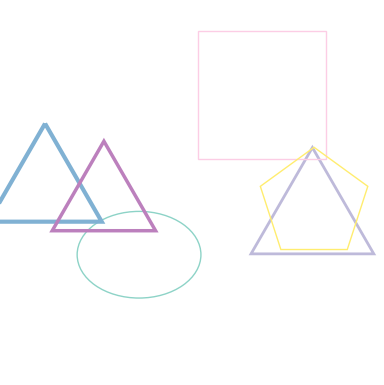[{"shape": "oval", "thickness": 1, "radius": 0.8, "center": [0.361, 0.338]}, {"shape": "triangle", "thickness": 2, "radius": 0.92, "center": [0.811, 0.433]}, {"shape": "triangle", "thickness": 3, "radius": 0.85, "center": [0.117, 0.509]}, {"shape": "square", "thickness": 1, "radius": 0.83, "center": [0.681, 0.753]}, {"shape": "triangle", "thickness": 2.5, "radius": 0.77, "center": [0.27, 0.478]}, {"shape": "pentagon", "thickness": 1, "radius": 0.73, "center": [0.816, 0.471]}]